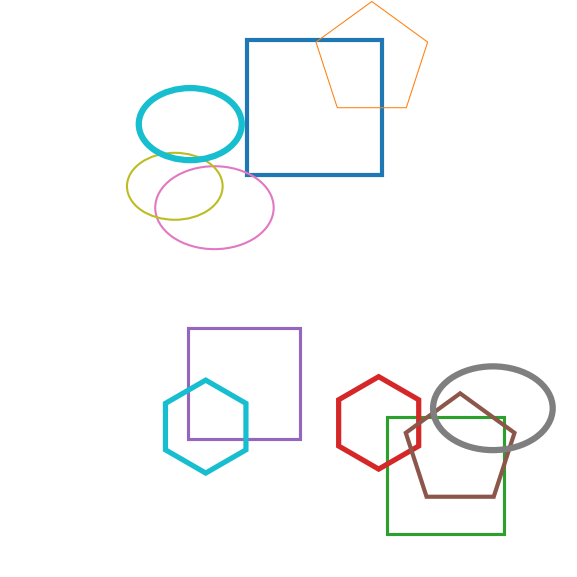[{"shape": "square", "thickness": 2, "radius": 0.58, "center": [0.545, 0.813]}, {"shape": "pentagon", "thickness": 0.5, "radius": 0.51, "center": [0.644, 0.895]}, {"shape": "square", "thickness": 1.5, "radius": 0.51, "center": [0.772, 0.175]}, {"shape": "hexagon", "thickness": 2.5, "radius": 0.4, "center": [0.656, 0.267]}, {"shape": "square", "thickness": 1.5, "radius": 0.48, "center": [0.422, 0.335]}, {"shape": "pentagon", "thickness": 2, "radius": 0.49, "center": [0.797, 0.219]}, {"shape": "oval", "thickness": 1, "radius": 0.51, "center": [0.371, 0.64]}, {"shape": "oval", "thickness": 3, "radius": 0.52, "center": [0.853, 0.292]}, {"shape": "oval", "thickness": 1, "radius": 0.41, "center": [0.303, 0.677]}, {"shape": "oval", "thickness": 3, "radius": 0.45, "center": [0.329, 0.784]}, {"shape": "hexagon", "thickness": 2.5, "radius": 0.4, "center": [0.356, 0.26]}]